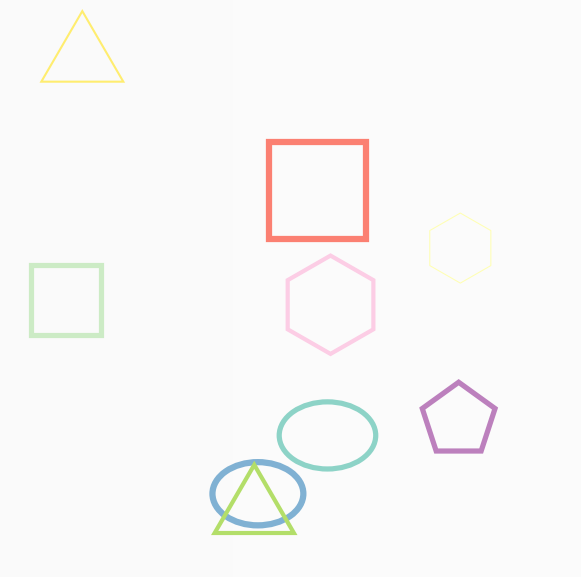[{"shape": "oval", "thickness": 2.5, "radius": 0.42, "center": [0.563, 0.245]}, {"shape": "hexagon", "thickness": 0.5, "radius": 0.3, "center": [0.792, 0.57]}, {"shape": "square", "thickness": 3, "radius": 0.42, "center": [0.547, 0.669]}, {"shape": "oval", "thickness": 3, "radius": 0.39, "center": [0.444, 0.144]}, {"shape": "triangle", "thickness": 2, "radius": 0.39, "center": [0.437, 0.116]}, {"shape": "hexagon", "thickness": 2, "radius": 0.43, "center": [0.569, 0.471]}, {"shape": "pentagon", "thickness": 2.5, "radius": 0.33, "center": [0.789, 0.271]}, {"shape": "square", "thickness": 2.5, "radius": 0.3, "center": [0.113, 0.48]}, {"shape": "triangle", "thickness": 1, "radius": 0.41, "center": [0.142, 0.898]}]